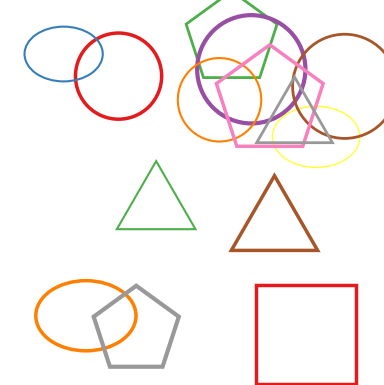[{"shape": "circle", "thickness": 2.5, "radius": 0.56, "center": [0.308, 0.802]}, {"shape": "square", "thickness": 2.5, "radius": 0.65, "center": [0.795, 0.132]}, {"shape": "oval", "thickness": 1.5, "radius": 0.51, "center": [0.165, 0.86]}, {"shape": "pentagon", "thickness": 2, "radius": 0.62, "center": [0.602, 0.899]}, {"shape": "triangle", "thickness": 1.5, "radius": 0.59, "center": [0.406, 0.464]}, {"shape": "circle", "thickness": 3, "radius": 0.7, "center": [0.653, 0.82]}, {"shape": "circle", "thickness": 1.5, "radius": 0.54, "center": [0.57, 0.741]}, {"shape": "oval", "thickness": 2.5, "radius": 0.65, "center": [0.223, 0.18]}, {"shape": "oval", "thickness": 1, "radius": 0.57, "center": [0.821, 0.645]}, {"shape": "triangle", "thickness": 2.5, "radius": 0.65, "center": [0.713, 0.414]}, {"shape": "circle", "thickness": 2, "radius": 0.68, "center": [0.895, 0.776]}, {"shape": "pentagon", "thickness": 2.5, "radius": 0.73, "center": [0.701, 0.738]}, {"shape": "pentagon", "thickness": 3, "radius": 0.58, "center": [0.354, 0.142]}, {"shape": "triangle", "thickness": 2, "radius": 0.57, "center": [0.765, 0.686]}]